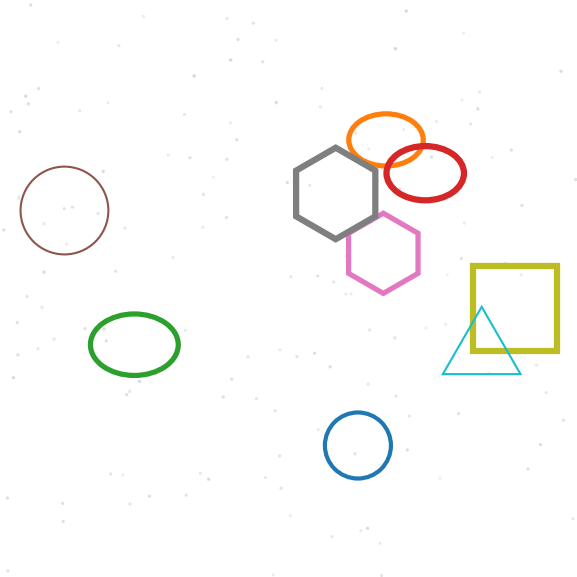[{"shape": "circle", "thickness": 2, "radius": 0.29, "center": [0.62, 0.228]}, {"shape": "oval", "thickness": 2.5, "radius": 0.32, "center": [0.668, 0.757]}, {"shape": "oval", "thickness": 2.5, "radius": 0.38, "center": [0.233, 0.402]}, {"shape": "oval", "thickness": 3, "radius": 0.34, "center": [0.736, 0.699]}, {"shape": "circle", "thickness": 1, "radius": 0.38, "center": [0.112, 0.635]}, {"shape": "hexagon", "thickness": 2.5, "radius": 0.35, "center": [0.664, 0.56]}, {"shape": "hexagon", "thickness": 3, "radius": 0.4, "center": [0.581, 0.664]}, {"shape": "square", "thickness": 3, "radius": 0.37, "center": [0.892, 0.465]}, {"shape": "triangle", "thickness": 1, "radius": 0.39, "center": [0.834, 0.39]}]